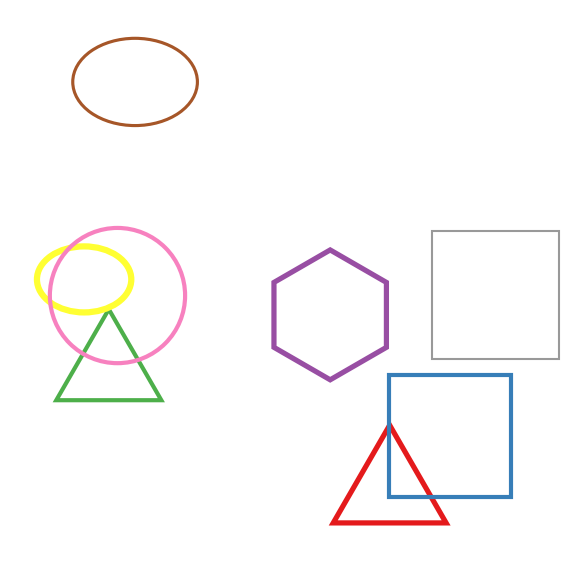[{"shape": "triangle", "thickness": 2.5, "radius": 0.56, "center": [0.675, 0.15]}, {"shape": "square", "thickness": 2, "radius": 0.53, "center": [0.78, 0.245]}, {"shape": "triangle", "thickness": 2, "radius": 0.53, "center": [0.188, 0.359]}, {"shape": "hexagon", "thickness": 2.5, "radius": 0.56, "center": [0.572, 0.454]}, {"shape": "oval", "thickness": 3, "radius": 0.41, "center": [0.146, 0.515]}, {"shape": "oval", "thickness": 1.5, "radius": 0.54, "center": [0.234, 0.857]}, {"shape": "circle", "thickness": 2, "radius": 0.59, "center": [0.203, 0.487]}, {"shape": "square", "thickness": 1, "radius": 0.55, "center": [0.858, 0.488]}]